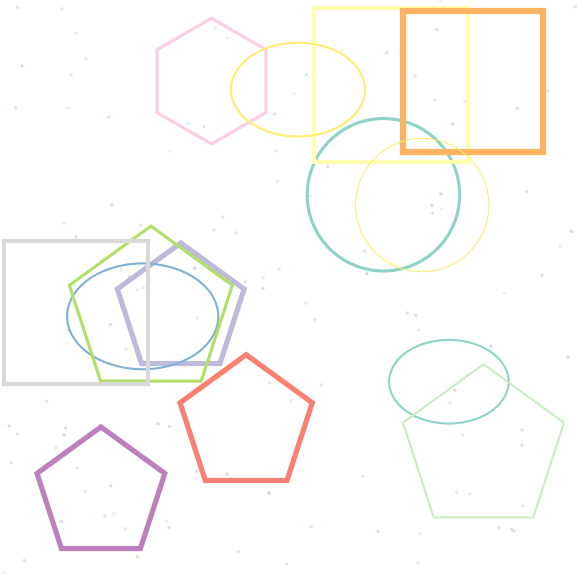[{"shape": "oval", "thickness": 1, "radius": 0.52, "center": [0.777, 0.338]}, {"shape": "circle", "thickness": 1.5, "radius": 0.66, "center": [0.664, 0.662]}, {"shape": "square", "thickness": 2, "radius": 0.66, "center": [0.677, 0.852]}, {"shape": "pentagon", "thickness": 2.5, "radius": 0.58, "center": [0.313, 0.463]}, {"shape": "pentagon", "thickness": 2.5, "radius": 0.6, "center": [0.426, 0.265]}, {"shape": "oval", "thickness": 1, "radius": 0.65, "center": [0.247, 0.451]}, {"shape": "square", "thickness": 3, "radius": 0.61, "center": [0.819, 0.858]}, {"shape": "pentagon", "thickness": 1.5, "radius": 0.74, "center": [0.261, 0.459]}, {"shape": "hexagon", "thickness": 1.5, "radius": 0.54, "center": [0.366, 0.859]}, {"shape": "square", "thickness": 2, "radius": 0.62, "center": [0.131, 0.458]}, {"shape": "pentagon", "thickness": 2.5, "radius": 0.58, "center": [0.175, 0.143]}, {"shape": "pentagon", "thickness": 1, "radius": 0.73, "center": [0.837, 0.222]}, {"shape": "circle", "thickness": 0.5, "radius": 0.58, "center": [0.731, 0.644]}, {"shape": "oval", "thickness": 1, "radius": 0.58, "center": [0.516, 0.844]}]